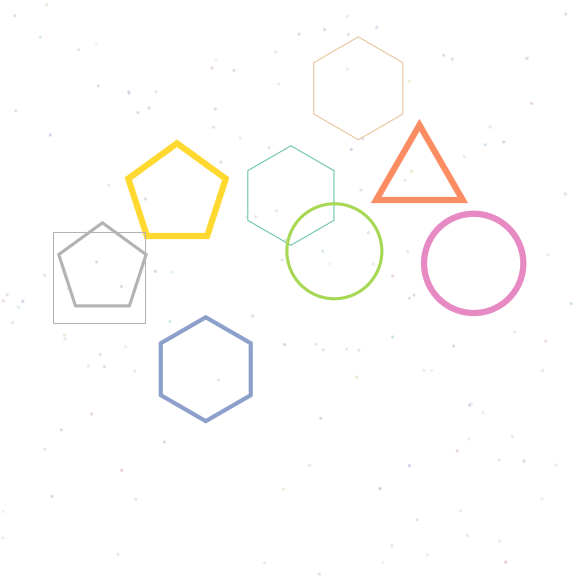[{"shape": "hexagon", "thickness": 0.5, "radius": 0.43, "center": [0.504, 0.661]}, {"shape": "triangle", "thickness": 3, "radius": 0.43, "center": [0.726, 0.696]}, {"shape": "hexagon", "thickness": 2, "radius": 0.45, "center": [0.356, 0.36]}, {"shape": "circle", "thickness": 3, "radius": 0.43, "center": [0.82, 0.543]}, {"shape": "circle", "thickness": 1.5, "radius": 0.41, "center": [0.579, 0.564]}, {"shape": "pentagon", "thickness": 3, "radius": 0.44, "center": [0.307, 0.662]}, {"shape": "hexagon", "thickness": 0.5, "radius": 0.45, "center": [0.62, 0.846]}, {"shape": "square", "thickness": 0.5, "radius": 0.4, "center": [0.171, 0.519]}, {"shape": "pentagon", "thickness": 1.5, "radius": 0.4, "center": [0.177, 0.534]}]